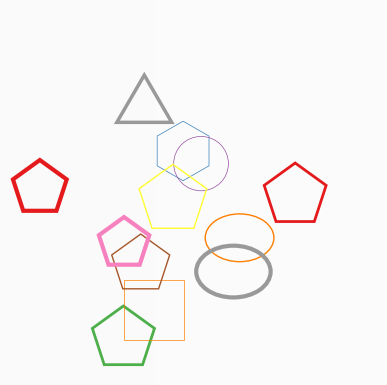[{"shape": "pentagon", "thickness": 2, "radius": 0.42, "center": [0.762, 0.493]}, {"shape": "pentagon", "thickness": 3, "radius": 0.36, "center": [0.103, 0.511]}, {"shape": "hexagon", "thickness": 0.5, "radius": 0.39, "center": [0.472, 0.608]}, {"shape": "pentagon", "thickness": 2, "radius": 0.42, "center": [0.318, 0.121]}, {"shape": "circle", "thickness": 0.5, "radius": 0.35, "center": [0.519, 0.575]}, {"shape": "square", "thickness": 0.5, "radius": 0.38, "center": [0.398, 0.195]}, {"shape": "oval", "thickness": 1, "radius": 0.44, "center": [0.618, 0.382]}, {"shape": "pentagon", "thickness": 1, "radius": 0.46, "center": [0.446, 0.481]}, {"shape": "pentagon", "thickness": 1, "radius": 0.39, "center": [0.363, 0.313]}, {"shape": "pentagon", "thickness": 3, "radius": 0.34, "center": [0.32, 0.368]}, {"shape": "triangle", "thickness": 2.5, "radius": 0.41, "center": [0.372, 0.723]}, {"shape": "oval", "thickness": 3, "radius": 0.48, "center": [0.602, 0.295]}]